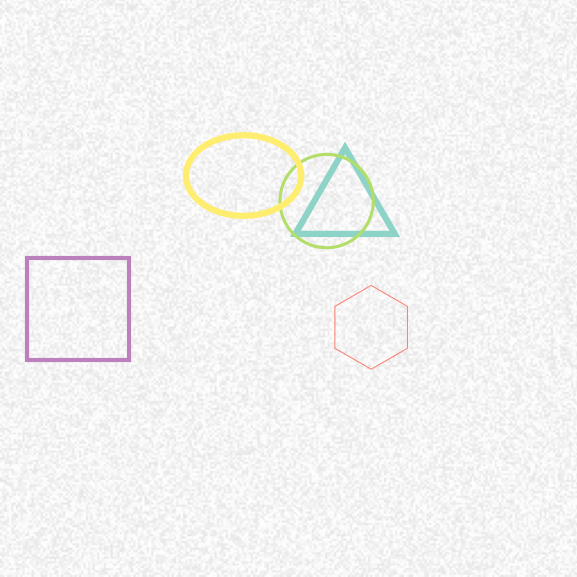[{"shape": "triangle", "thickness": 3, "radius": 0.5, "center": [0.598, 0.644]}, {"shape": "hexagon", "thickness": 0.5, "radius": 0.36, "center": [0.643, 0.432]}, {"shape": "circle", "thickness": 1.5, "radius": 0.4, "center": [0.566, 0.651]}, {"shape": "square", "thickness": 2, "radius": 0.44, "center": [0.134, 0.464]}, {"shape": "oval", "thickness": 3, "radius": 0.5, "center": [0.422, 0.695]}]